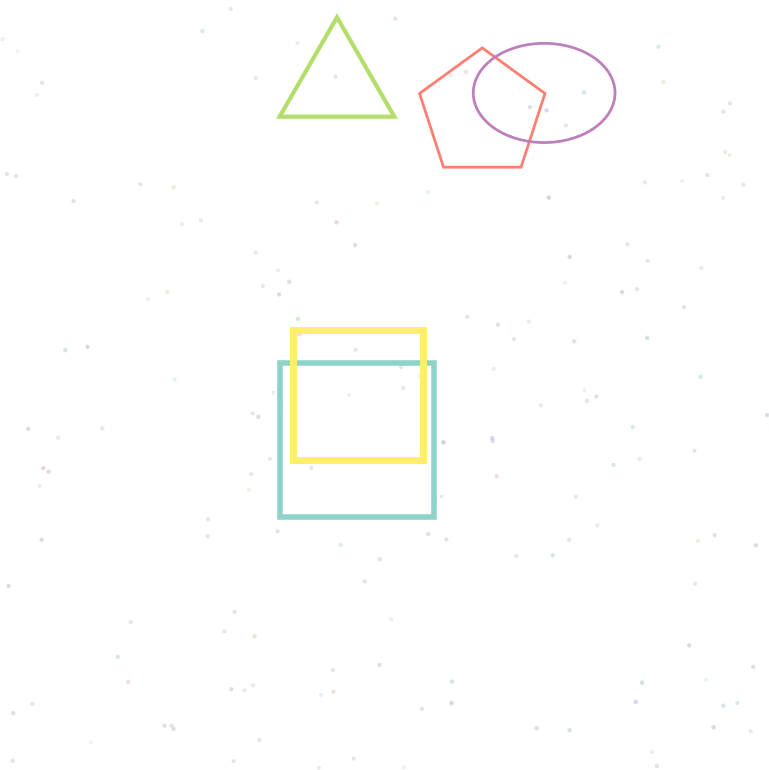[{"shape": "square", "thickness": 2, "radius": 0.5, "center": [0.464, 0.429]}, {"shape": "pentagon", "thickness": 1, "radius": 0.43, "center": [0.626, 0.852]}, {"shape": "triangle", "thickness": 1.5, "radius": 0.43, "center": [0.438, 0.891]}, {"shape": "oval", "thickness": 1, "radius": 0.46, "center": [0.707, 0.879]}, {"shape": "square", "thickness": 2.5, "radius": 0.42, "center": [0.465, 0.487]}]